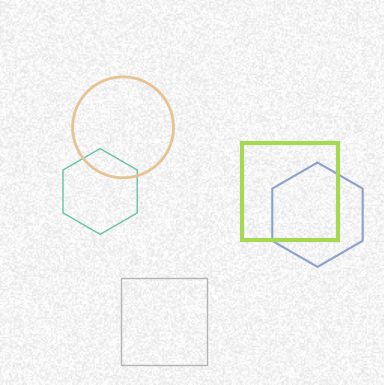[{"shape": "hexagon", "thickness": 1, "radius": 0.56, "center": [0.26, 0.503]}, {"shape": "hexagon", "thickness": 1.5, "radius": 0.68, "center": [0.825, 0.442]}, {"shape": "square", "thickness": 3, "radius": 0.63, "center": [0.754, 0.502]}, {"shape": "circle", "thickness": 2, "radius": 0.66, "center": [0.32, 0.669]}, {"shape": "square", "thickness": 1, "radius": 0.56, "center": [0.426, 0.164]}]